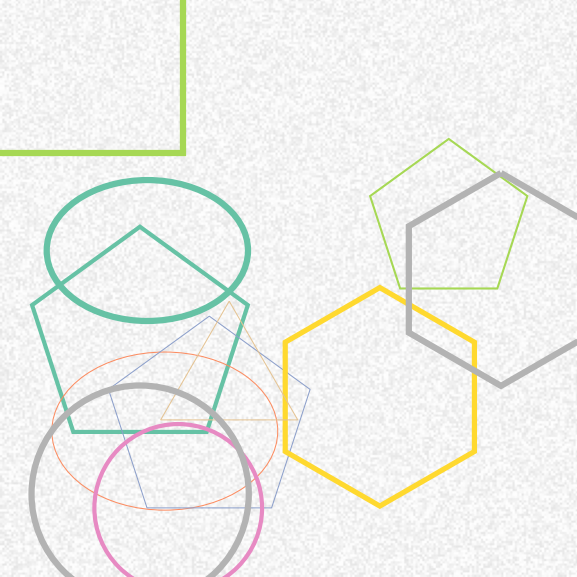[{"shape": "oval", "thickness": 3, "radius": 0.87, "center": [0.255, 0.565]}, {"shape": "pentagon", "thickness": 2, "radius": 0.98, "center": [0.242, 0.41]}, {"shape": "oval", "thickness": 0.5, "radius": 0.98, "center": [0.285, 0.253]}, {"shape": "pentagon", "thickness": 0.5, "radius": 0.92, "center": [0.362, 0.268]}, {"shape": "circle", "thickness": 2, "radius": 0.73, "center": [0.309, 0.12]}, {"shape": "square", "thickness": 3, "radius": 0.82, "center": [0.151, 0.899]}, {"shape": "pentagon", "thickness": 1, "radius": 0.72, "center": [0.777, 0.615]}, {"shape": "hexagon", "thickness": 2.5, "radius": 0.95, "center": [0.658, 0.312]}, {"shape": "triangle", "thickness": 0.5, "radius": 0.69, "center": [0.397, 0.341]}, {"shape": "circle", "thickness": 3, "radius": 0.94, "center": [0.243, 0.144]}, {"shape": "hexagon", "thickness": 3, "radius": 0.92, "center": [0.868, 0.515]}]